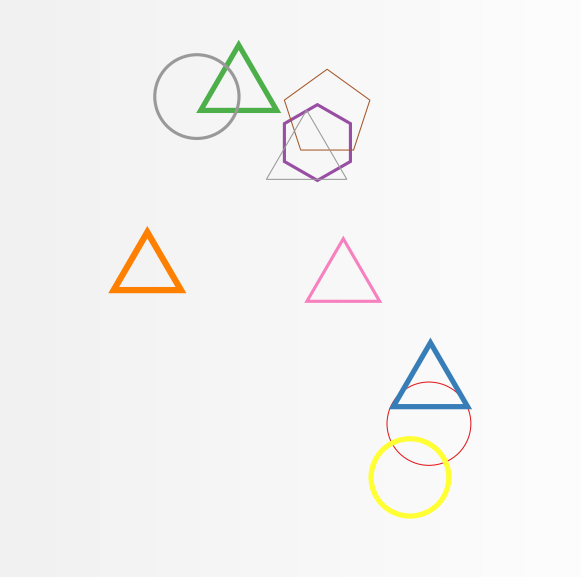[{"shape": "circle", "thickness": 0.5, "radius": 0.36, "center": [0.738, 0.265]}, {"shape": "triangle", "thickness": 2.5, "radius": 0.37, "center": [0.741, 0.332]}, {"shape": "triangle", "thickness": 2.5, "radius": 0.38, "center": [0.411, 0.846]}, {"shape": "hexagon", "thickness": 1.5, "radius": 0.33, "center": [0.546, 0.752]}, {"shape": "triangle", "thickness": 3, "radius": 0.33, "center": [0.253, 0.53]}, {"shape": "circle", "thickness": 2.5, "radius": 0.33, "center": [0.705, 0.172]}, {"shape": "pentagon", "thickness": 0.5, "radius": 0.39, "center": [0.563, 0.802]}, {"shape": "triangle", "thickness": 1.5, "radius": 0.36, "center": [0.591, 0.514]}, {"shape": "triangle", "thickness": 0.5, "radius": 0.4, "center": [0.528, 0.729]}, {"shape": "circle", "thickness": 1.5, "radius": 0.36, "center": [0.339, 0.832]}]